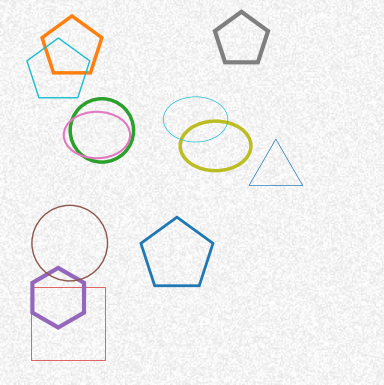[{"shape": "triangle", "thickness": 0.5, "radius": 0.4, "center": [0.717, 0.558]}, {"shape": "pentagon", "thickness": 2, "radius": 0.49, "center": [0.46, 0.337]}, {"shape": "pentagon", "thickness": 2.5, "radius": 0.41, "center": [0.187, 0.877]}, {"shape": "circle", "thickness": 2.5, "radius": 0.41, "center": [0.265, 0.661]}, {"shape": "square", "thickness": 0.5, "radius": 0.48, "center": [0.176, 0.16]}, {"shape": "hexagon", "thickness": 3, "radius": 0.39, "center": [0.151, 0.227]}, {"shape": "circle", "thickness": 1, "radius": 0.49, "center": [0.181, 0.368]}, {"shape": "oval", "thickness": 1.5, "radius": 0.43, "center": [0.252, 0.649]}, {"shape": "pentagon", "thickness": 3, "radius": 0.36, "center": [0.627, 0.897]}, {"shape": "oval", "thickness": 2.5, "radius": 0.46, "center": [0.56, 0.621]}, {"shape": "pentagon", "thickness": 1, "radius": 0.43, "center": [0.152, 0.815]}, {"shape": "oval", "thickness": 0.5, "radius": 0.42, "center": [0.508, 0.69]}]